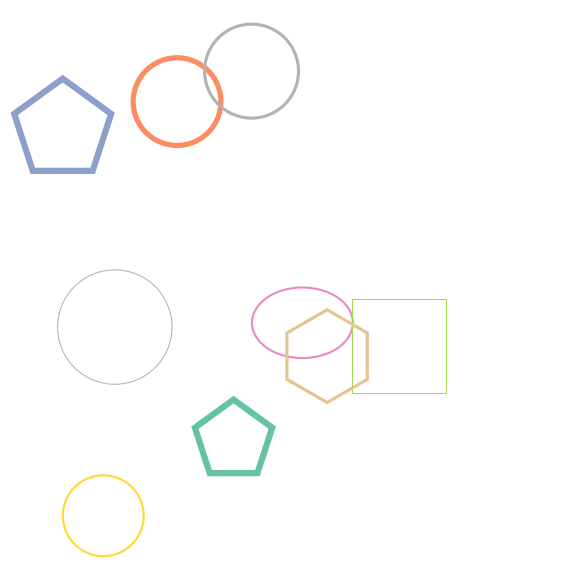[{"shape": "pentagon", "thickness": 3, "radius": 0.35, "center": [0.404, 0.237]}, {"shape": "circle", "thickness": 2.5, "radius": 0.38, "center": [0.307, 0.823]}, {"shape": "pentagon", "thickness": 3, "radius": 0.44, "center": [0.109, 0.775]}, {"shape": "oval", "thickness": 1, "radius": 0.44, "center": [0.524, 0.44]}, {"shape": "square", "thickness": 0.5, "radius": 0.41, "center": [0.691, 0.4]}, {"shape": "circle", "thickness": 1, "radius": 0.35, "center": [0.179, 0.106]}, {"shape": "hexagon", "thickness": 1.5, "radius": 0.4, "center": [0.566, 0.382]}, {"shape": "circle", "thickness": 0.5, "radius": 0.5, "center": [0.199, 0.433]}, {"shape": "circle", "thickness": 1.5, "radius": 0.41, "center": [0.436, 0.876]}]